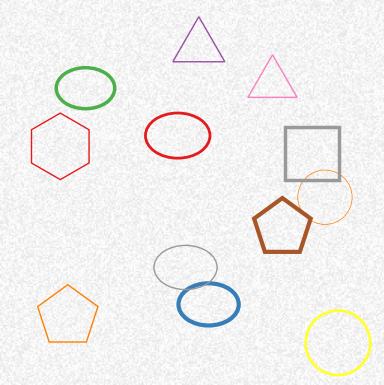[{"shape": "oval", "thickness": 2, "radius": 0.42, "center": [0.462, 0.648]}, {"shape": "hexagon", "thickness": 1, "radius": 0.43, "center": [0.157, 0.62]}, {"shape": "oval", "thickness": 3, "radius": 0.39, "center": [0.542, 0.209]}, {"shape": "oval", "thickness": 2.5, "radius": 0.38, "center": [0.222, 0.771]}, {"shape": "triangle", "thickness": 1, "radius": 0.39, "center": [0.516, 0.879]}, {"shape": "pentagon", "thickness": 1, "radius": 0.41, "center": [0.176, 0.178]}, {"shape": "circle", "thickness": 0.5, "radius": 0.35, "center": [0.844, 0.488]}, {"shape": "circle", "thickness": 2, "radius": 0.42, "center": [0.878, 0.11]}, {"shape": "pentagon", "thickness": 3, "radius": 0.39, "center": [0.733, 0.408]}, {"shape": "triangle", "thickness": 1, "radius": 0.37, "center": [0.708, 0.784]}, {"shape": "oval", "thickness": 1, "radius": 0.41, "center": [0.482, 0.305]}, {"shape": "square", "thickness": 2.5, "radius": 0.35, "center": [0.811, 0.601]}]